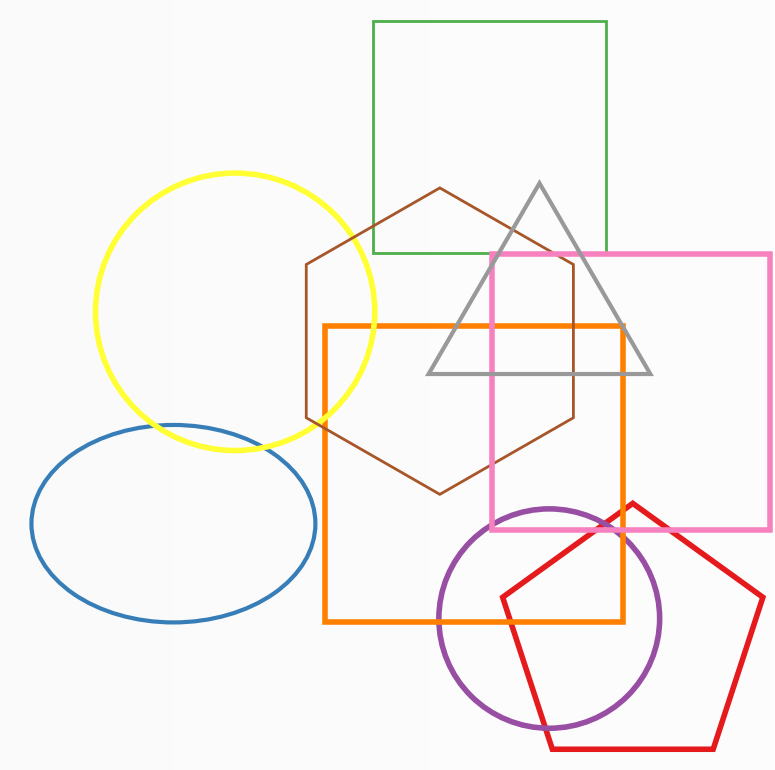[{"shape": "pentagon", "thickness": 2, "radius": 0.88, "center": [0.816, 0.17]}, {"shape": "oval", "thickness": 1.5, "radius": 0.92, "center": [0.224, 0.32]}, {"shape": "square", "thickness": 1, "radius": 0.75, "center": [0.632, 0.822]}, {"shape": "circle", "thickness": 2, "radius": 0.71, "center": [0.709, 0.197]}, {"shape": "square", "thickness": 2, "radius": 0.96, "center": [0.611, 0.384]}, {"shape": "circle", "thickness": 2, "radius": 0.9, "center": [0.303, 0.595]}, {"shape": "hexagon", "thickness": 1, "radius": 1.0, "center": [0.568, 0.557]}, {"shape": "square", "thickness": 2, "radius": 0.89, "center": [0.814, 0.491]}, {"shape": "triangle", "thickness": 1.5, "radius": 0.83, "center": [0.696, 0.597]}]